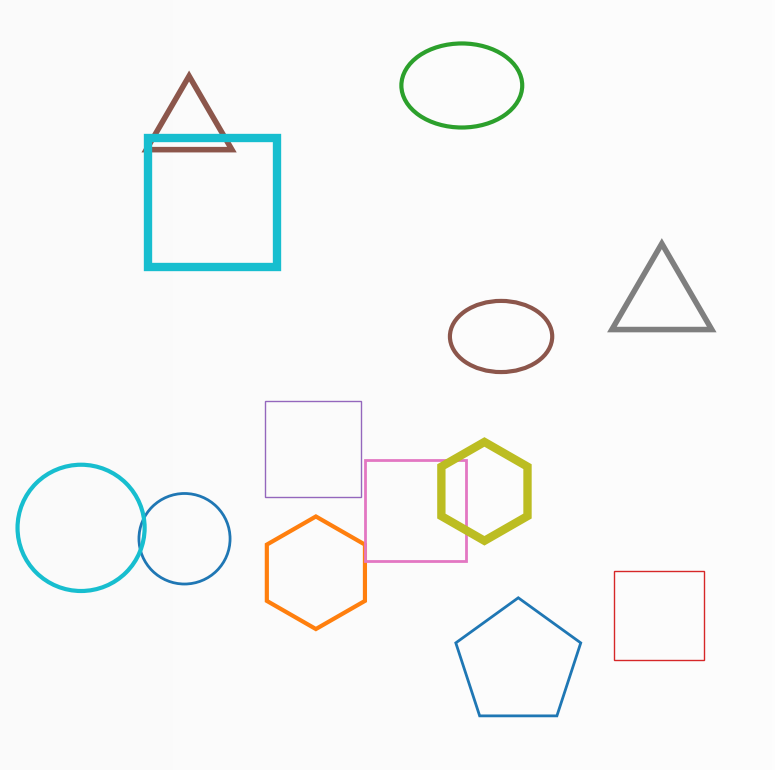[{"shape": "pentagon", "thickness": 1, "radius": 0.42, "center": [0.669, 0.139]}, {"shape": "circle", "thickness": 1, "radius": 0.29, "center": [0.238, 0.3]}, {"shape": "hexagon", "thickness": 1.5, "radius": 0.37, "center": [0.408, 0.256]}, {"shape": "oval", "thickness": 1.5, "radius": 0.39, "center": [0.596, 0.889]}, {"shape": "square", "thickness": 0.5, "radius": 0.29, "center": [0.85, 0.201]}, {"shape": "square", "thickness": 0.5, "radius": 0.31, "center": [0.404, 0.416]}, {"shape": "triangle", "thickness": 2, "radius": 0.32, "center": [0.244, 0.838]}, {"shape": "oval", "thickness": 1.5, "radius": 0.33, "center": [0.647, 0.563]}, {"shape": "square", "thickness": 1, "radius": 0.33, "center": [0.536, 0.337]}, {"shape": "triangle", "thickness": 2, "radius": 0.37, "center": [0.854, 0.609]}, {"shape": "hexagon", "thickness": 3, "radius": 0.32, "center": [0.625, 0.362]}, {"shape": "square", "thickness": 3, "radius": 0.42, "center": [0.275, 0.737]}, {"shape": "circle", "thickness": 1.5, "radius": 0.41, "center": [0.105, 0.314]}]